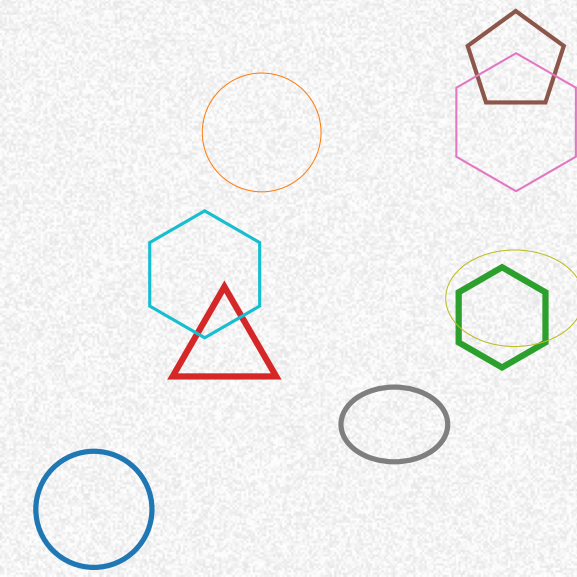[{"shape": "circle", "thickness": 2.5, "radius": 0.5, "center": [0.163, 0.117]}, {"shape": "circle", "thickness": 0.5, "radius": 0.51, "center": [0.453, 0.77]}, {"shape": "hexagon", "thickness": 3, "radius": 0.43, "center": [0.869, 0.45]}, {"shape": "triangle", "thickness": 3, "radius": 0.52, "center": [0.389, 0.399]}, {"shape": "pentagon", "thickness": 2, "radius": 0.44, "center": [0.893, 0.893]}, {"shape": "hexagon", "thickness": 1, "radius": 0.6, "center": [0.894, 0.788]}, {"shape": "oval", "thickness": 2.5, "radius": 0.46, "center": [0.683, 0.264]}, {"shape": "oval", "thickness": 0.5, "radius": 0.6, "center": [0.891, 0.483]}, {"shape": "hexagon", "thickness": 1.5, "radius": 0.55, "center": [0.354, 0.524]}]